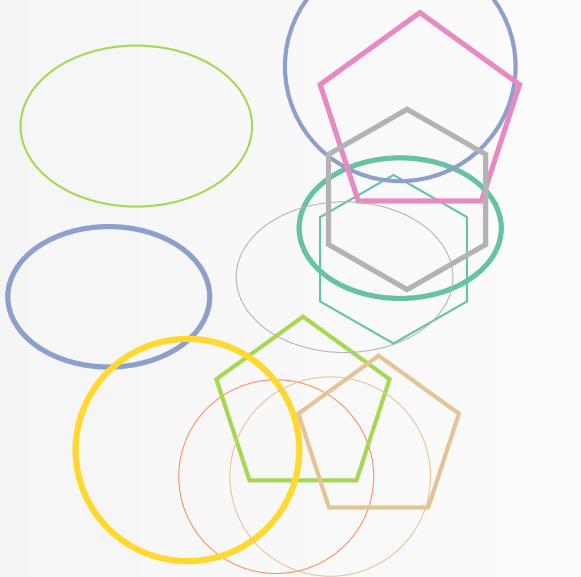[{"shape": "hexagon", "thickness": 1, "radius": 0.73, "center": [0.677, 0.55]}, {"shape": "oval", "thickness": 2.5, "radius": 0.87, "center": [0.689, 0.604]}, {"shape": "circle", "thickness": 0.5, "radius": 0.84, "center": [0.475, 0.174]}, {"shape": "circle", "thickness": 2, "radius": 0.99, "center": [0.689, 0.884]}, {"shape": "oval", "thickness": 2.5, "radius": 0.87, "center": [0.187, 0.485]}, {"shape": "pentagon", "thickness": 2.5, "radius": 0.9, "center": [0.722, 0.797]}, {"shape": "pentagon", "thickness": 2, "radius": 0.78, "center": [0.521, 0.294]}, {"shape": "oval", "thickness": 1, "radius": 1.0, "center": [0.235, 0.781]}, {"shape": "circle", "thickness": 3, "radius": 0.96, "center": [0.323, 0.22]}, {"shape": "circle", "thickness": 0.5, "radius": 0.86, "center": [0.568, 0.174]}, {"shape": "pentagon", "thickness": 2, "radius": 0.73, "center": [0.651, 0.238]}, {"shape": "hexagon", "thickness": 2.5, "radius": 0.78, "center": [0.7, 0.654]}, {"shape": "oval", "thickness": 0.5, "radius": 0.93, "center": [0.593, 0.519]}]